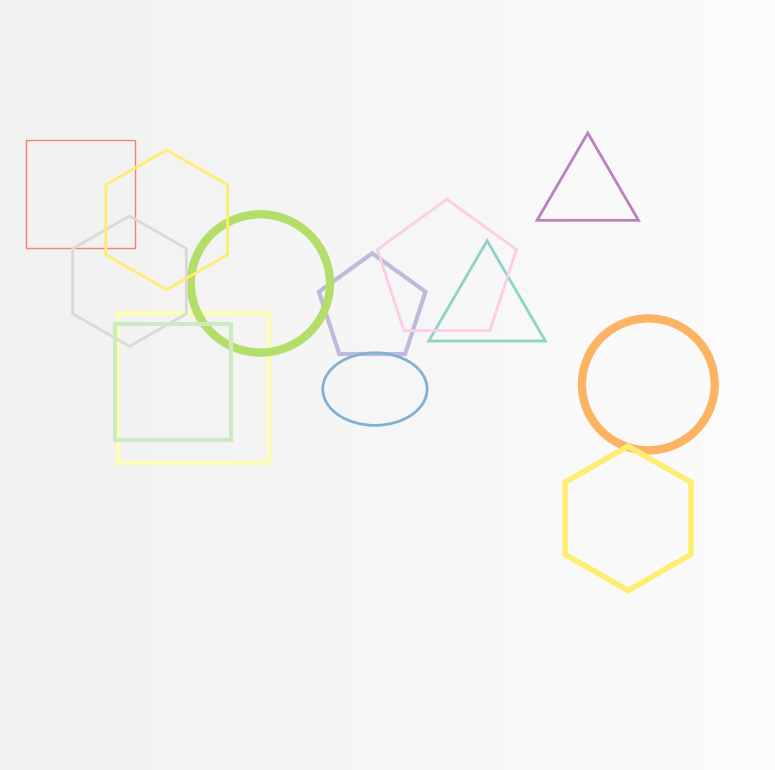[{"shape": "triangle", "thickness": 1, "radius": 0.43, "center": [0.629, 0.601]}, {"shape": "square", "thickness": 1.5, "radius": 0.49, "center": [0.249, 0.496]}, {"shape": "pentagon", "thickness": 1.5, "radius": 0.36, "center": [0.48, 0.599]}, {"shape": "square", "thickness": 0.5, "radius": 0.35, "center": [0.104, 0.748]}, {"shape": "oval", "thickness": 1, "radius": 0.34, "center": [0.484, 0.495]}, {"shape": "circle", "thickness": 3, "radius": 0.43, "center": [0.837, 0.501]}, {"shape": "circle", "thickness": 3, "radius": 0.45, "center": [0.336, 0.632]}, {"shape": "pentagon", "thickness": 1, "radius": 0.47, "center": [0.577, 0.647]}, {"shape": "hexagon", "thickness": 1, "radius": 0.42, "center": [0.167, 0.635]}, {"shape": "triangle", "thickness": 1, "radius": 0.38, "center": [0.758, 0.752]}, {"shape": "square", "thickness": 1.5, "radius": 0.38, "center": [0.224, 0.504]}, {"shape": "hexagon", "thickness": 1, "radius": 0.45, "center": [0.215, 0.715]}, {"shape": "hexagon", "thickness": 2, "radius": 0.47, "center": [0.81, 0.327]}]